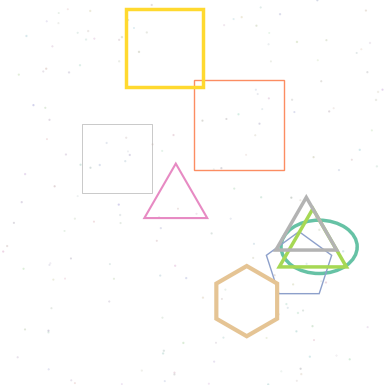[{"shape": "oval", "thickness": 2.5, "radius": 0.49, "center": [0.829, 0.359]}, {"shape": "square", "thickness": 1, "radius": 0.59, "center": [0.62, 0.675]}, {"shape": "pentagon", "thickness": 1, "radius": 0.45, "center": [0.777, 0.309]}, {"shape": "triangle", "thickness": 1.5, "radius": 0.47, "center": [0.457, 0.481]}, {"shape": "triangle", "thickness": 2.5, "radius": 0.5, "center": [0.813, 0.357]}, {"shape": "square", "thickness": 2.5, "radius": 0.5, "center": [0.427, 0.875]}, {"shape": "hexagon", "thickness": 3, "radius": 0.46, "center": [0.641, 0.218]}, {"shape": "triangle", "thickness": 2.5, "radius": 0.46, "center": [0.796, 0.396]}, {"shape": "square", "thickness": 0.5, "radius": 0.45, "center": [0.303, 0.588]}]